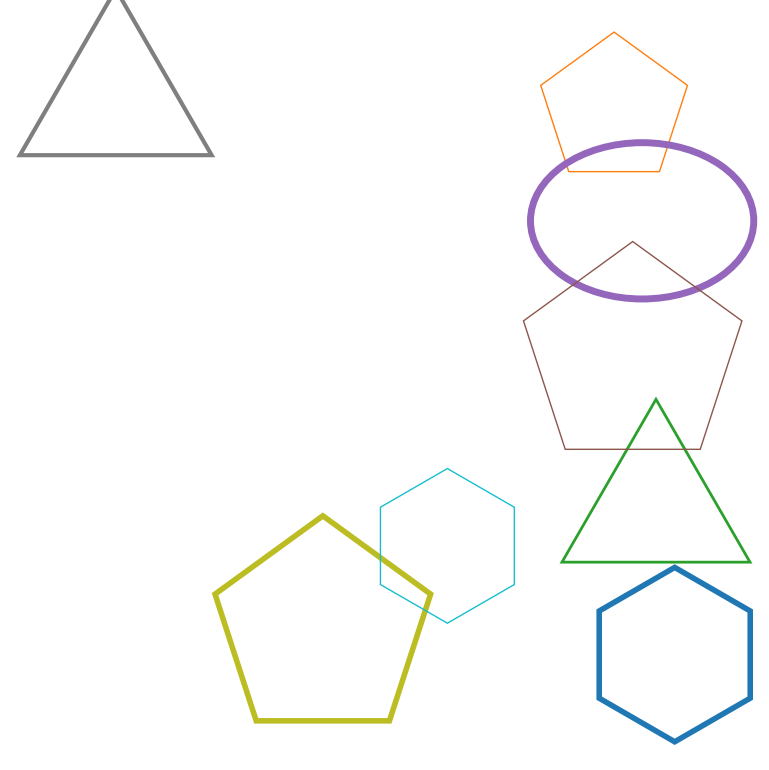[{"shape": "hexagon", "thickness": 2, "radius": 0.57, "center": [0.876, 0.15]}, {"shape": "pentagon", "thickness": 0.5, "radius": 0.5, "center": [0.798, 0.858]}, {"shape": "triangle", "thickness": 1, "radius": 0.7, "center": [0.852, 0.34]}, {"shape": "oval", "thickness": 2.5, "radius": 0.72, "center": [0.834, 0.713]}, {"shape": "pentagon", "thickness": 0.5, "radius": 0.75, "center": [0.822, 0.537]}, {"shape": "triangle", "thickness": 1.5, "radius": 0.72, "center": [0.15, 0.87]}, {"shape": "pentagon", "thickness": 2, "radius": 0.74, "center": [0.419, 0.183]}, {"shape": "hexagon", "thickness": 0.5, "radius": 0.5, "center": [0.581, 0.291]}]